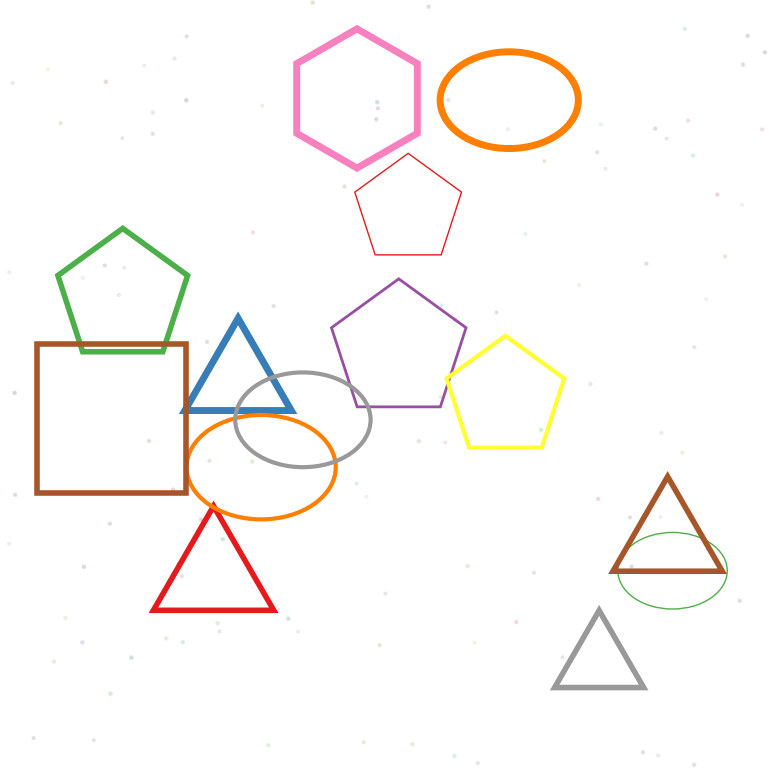[{"shape": "pentagon", "thickness": 0.5, "radius": 0.36, "center": [0.53, 0.728]}, {"shape": "triangle", "thickness": 2, "radius": 0.45, "center": [0.277, 0.253]}, {"shape": "triangle", "thickness": 2.5, "radius": 0.4, "center": [0.309, 0.507]}, {"shape": "oval", "thickness": 0.5, "radius": 0.36, "center": [0.873, 0.259]}, {"shape": "pentagon", "thickness": 2, "radius": 0.44, "center": [0.159, 0.615]}, {"shape": "pentagon", "thickness": 1, "radius": 0.46, "center": [0.518, 0.546]}, {"shape": "oval", "thickness": 2.5, "radius": 0.45, "center": [0.661, 0.87]}, {"shape": "oval", "thickness": 1.5, "radius": 0.48, "center": [0.339, 0.393]}, {"shape": "pentagon", "thickness": 1.5, "radius": 0.4, "center": [0.656, 0.484]}, {"shape": "square", "thickness": 2, "radius": 0.48, "center": [0.145, 0.456]}, {"shape": "triangle", "thickness": 2, "radius": 0.41, "center": [0.867, 0.299]}, {"shape": "hexagon", "thickness": 2.5, "radius": 0.45, "center": [0.464, 0.872]}, {"shape": "oval", "thickness": 1.5, "radius": 0.44, "center": [0.393, 0.455]}, {"shape": "triangle", "thickness": 2, "radius": 0.33, "center": [0.778, 0.14]}]